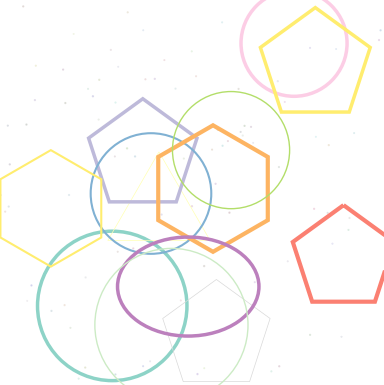[{"shape": "circle", "thickness": 2.5, "radius": 0.97, "center": [0.292, 0.205]}, {"shape": "triangle", "thickness": 0.5, "radius": 0.77, "center": [0.413, 0.452]}, {"shape": "pentagon", "thickness": 2.5, "radius": 0.74, "center": [0.371, 0.595]}, {"shape": "pentagon", "thickness": 3, "radius": 0.69, "center": [0.892, 0.329]}, {"shape": "circle", "thickness": 1.5, "radius": 0.78, "center": [0.392, 0.497]}, {"shape": "hexagon", "thickness": 3, "radius": 0.82, "center": [0.553, 0.51]}, {"shape": "circle", "thickness": 1, "radius": 0.76, "center": [0.6, 0.61]}, {"shape": "circle", "thickness": 2.5, "radius": 0.69, "center": [0.764, 0.888]}, {"shape": "pentagon", "thickness": 0.5, "radius": 0.73, "center": [0.562, 0.127]}, {"shape": "oval", "thickness": 2.5, "radius": 0.92, "center": [0.489, 0.256]}, {"shape": "circle", "thickness": 1, "radius": 0.99, "center": [0.445, 0.156]}, {"shape": "pentagon", "thickness": 2.5, "radius": 0.75, "center": [0.819, 0.83]}, {"shape": "hexagon", "thickness": 1.5, "radius": 0.76, "center": [0.132, 0.459]}]